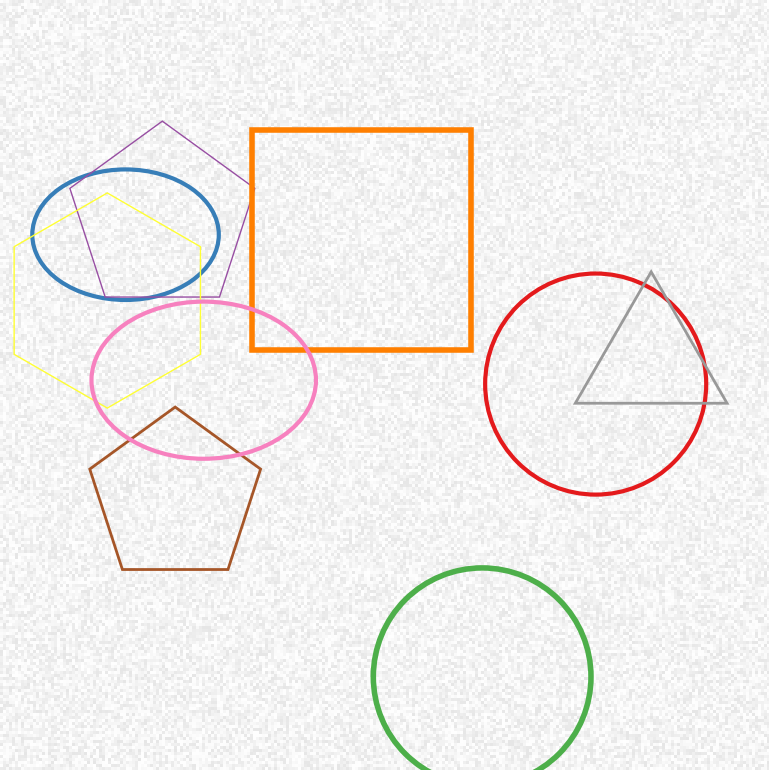[{"shape": "circle", "thickness": 1.5, "radius": 0.72, "center": [0.774, 0.501]}, {"shape": "oval", "thickness": 1.5, "radius": 0.61, "center": [0.163, 0.695]}, {"shape": "circle", "thickness": 2, "radius": 0.71, "center": [0.626, 0.121]}, {"shape": "pentagon", "thickness": 0.5, "radius": 0.63, "center": [0.211, 0.716]}, {"shape": "square", "thickness": 2, "radius": 0.71, "center": [0.47, 0.688]}, {"shape": "hexagon", "thickness": 0.5, "radius": 0.7, "center": [0.139, 0.61]}, {"shape": "pentagon", "thickness": 1, "radius": 0.58, "center": [0.228, 0.355]}, {"shape": "oval", "thickness": 1.5, "radius": 0.73, "center": [0.265, 0.506]}, {"shape": "triangle", "thickness": 1, "radius": 0.57, "center": [0.846, 0.533]}]